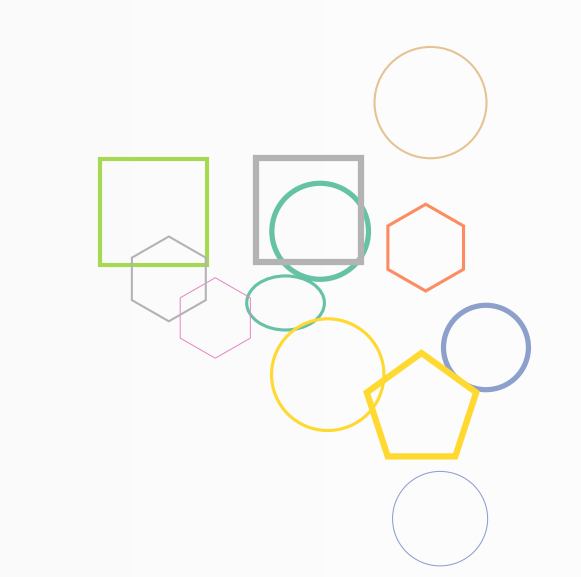[{"shape": "circle", "thickness": 2.5, "radius": 0.42, "center": [0.551, 0.599]}, {"shape": "oval", "thickness": 1.5, "radius": 0.33, "center": [0.491, 0.475]}, {"shape": "hexagon", "thickness": 1.5, "radius": 0.38, "center": [0.732, 0.57]}, {"shape": "circle", "thickness": 2.5, "radius": 0.37, "center": [0.836, 0.397]}, {"shape": "circle", "thickness": 0.5, "radius": 0.41, "center": [0.757, 0.101]}, {"shape": "hexagon", "thickness": 0.5, "radius": 0.35, "center": [0.37, 0.449]}, {"shape": "square", "thickness": 2, "radius": 0.46, "center": [0.264, 0.633]}, {"shape": "pentagon", "thickness": 3, "radius": 0.49, "center": [0.725, 0.289]}, {"shape": "circle", "thickness": 1.5, "radius": 0.48, "center": [0.564, 0.35]}, {"shape": "circle", "thickness": 1, "radius": 0.48, "center": [0.741, 0.821]}, {"shape": "hexagon", "thickness": 1, "radius": 0.37, "center": [0.29, 0.516]}, {"shape": "square", "thickness": 3, "radius": 0.45, "center": [0.531, 0.636]}]